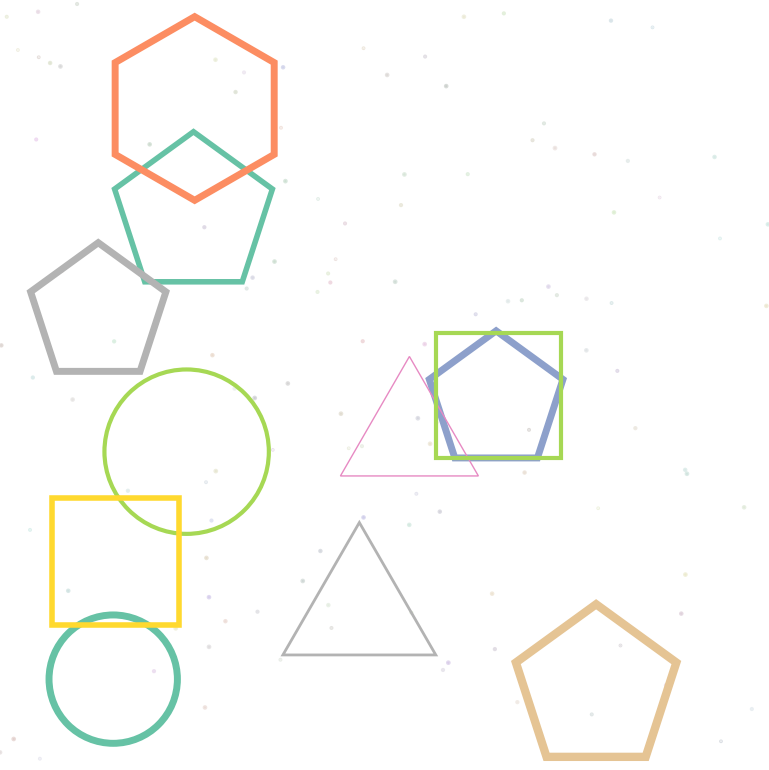[{"shape": "circle", "thickness": 2.5, "radius": 0.42, "center": [0.147, 0.118]}, {"shape": "pentagon", "thickness": 2, "radius": 0.54, "center": [0.251, 0.721]}, {"shape": "hexagon", "thickness": 2.5, "radius": 0.6, "center": [0.253, 0.859]}, {"shape": "pentagon", "thickness": 2.5, "radius": 0.46, "center": [0.644, 0.479]}, {"shape": "triangle", "thickness": 0.5, "radius": 0.52, "center": [0.532, 0.434]}, {"shape": "circle", "thickness": 1.5, "radius": 0.53, "center": [0.242, 0.413]}, {"shape": "square", "thickness": 1.5, "radius": 0.41, "center": [0.648, 0.487]}, {"shape": "square", "thickness": 2, "radius": 0.41, "center": [0.15, 0.271]}, {"shape": "pentagon", "thickness": 3, "radius": 0.55, "center": [0.774, 0.106]}, {"shape": "triangle", "thickness": 1, "radius": 0.57, "center": [0.467, 0.207]}, {"shape": "pentagon", "thickness": 2.5, "radius": 0.46, "center": [0.128, 0.592]}]